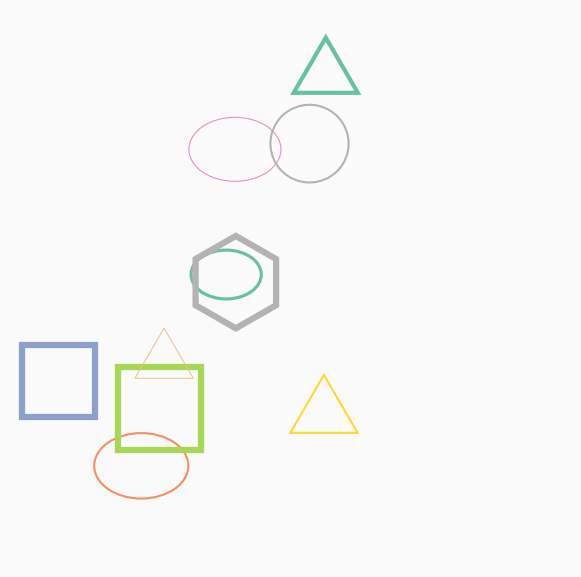[{"shape": "oval", "thickness": 1.5, "radius": 0.3, "center": [0.389, 0.524]}, {"shape": "triangle", "thickness": 2, "radius": 0.32, "center": [0.56, 0.87]}, {"shape": "oval", "thickness": 1, "radius": 0.4, "center": [0.243, 0.192]}, {"shape": "square", "thickness": 3, "radius": 0.31, "center": [0.101, 0.339]}, {"shape": "oval", "thickness": 0.5, "radius": 0.4, "center": [0.404, 0.741]}, {"shape": "square", "thickness": 3, "radius": 0.36, "center": [0.274, 0.292]}, {"shape": "triangle", "thickness": 1, "radius": 0.33, "center": [0.557, 0.283]}, {"shape": "triangle", "thickness": 0.5, "radius": 0.29, "center": [0.282, 0.373]}, {"shape": "circle", "thickness": 1, "radius": 0.34, "center": [0.533, 0.75]}, {"shape": "hexagon", "thickness": 3, "radius": 0.4, "center": [0.406, 0.511]}]